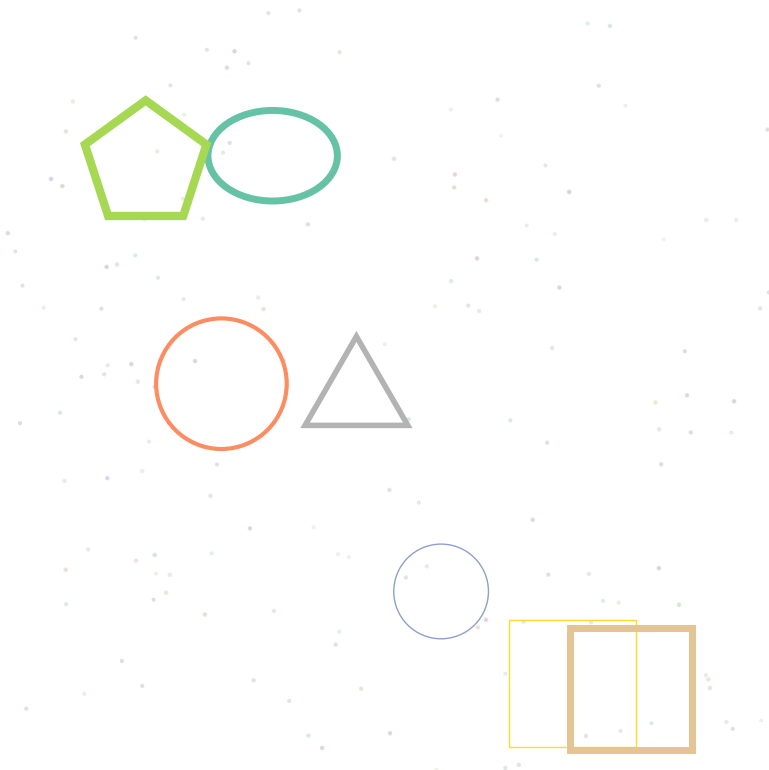[{"shape": "oval", "thickness": 2.5, "radius": 0.42, "center": [0.354, 0.798]}, {"shape": "circle", "thickness": 1.5, "radius": 0.42, "center": [0.288, 0.502]}, {"shape": "circle", "thickness": 0.5, "radius": 0.31, "center": [0.573, 0.232]}, {"shape": "pentagon", "thickness": 3, "radius": 0.41, "center": [0.189, 0.787]}, {"shape": "square", "thickness": 0.5, "radius": 0.41, "center": [0.744, 0.112]}, {"shape": "square", "thickness": 2.5, "radius": 0.4, "center": [0.819, 0.105]}, {"shape": "triangle", "thickness": 2, "radius": 0.39, "center": [0.463, 0.486]}]